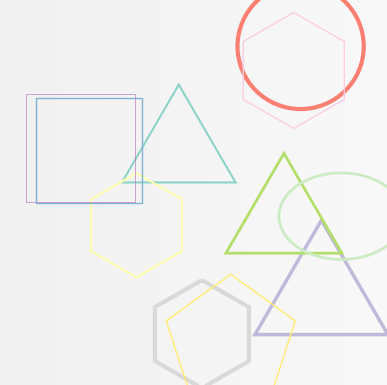[{"shape": "triangle", "thickness": 1.5, "radius": 0.85, "center": [0.461, 0.611]}, {"shape": "hexagon", "thickness": 1.5, "radius": 0.68, "center": [0.352, 0.415]}, {"shape": "triangle", "thickness": 2.5, "radius": 0.99, "center": [0.83, 0.23]}, {"shape": "circle", "thickness": 3, "radius": 0.81, "center": [0.776, 0.88]}, {"shape": "square", "thickness": 1, "radius": 0.68, "center": [0.23, 0.61]}, {"shape": "triangle", "thickness": 2, "radius": 0.86, "center": [0.733, 0.429]}, {"shape": "hexagon", "thickness": 1, "radius": 0.75, "center": [0.758, 0.817]}, {"shape": "hexagon", "thickness": 3, "radius": 0.7, "center": [0.521, 0.132]}, {"shape": "square", "thickness": 0.5, "radius": 0.7, "center": [0.208, 0.616]}, {"shape": "oval", "thickness": 2, "radius": 0.8, "center": [0.881, 0.438]}, {"shape": "pentagon", "thickness": 1, "radius": 0.88, "center": [0.595, 0.112]}]